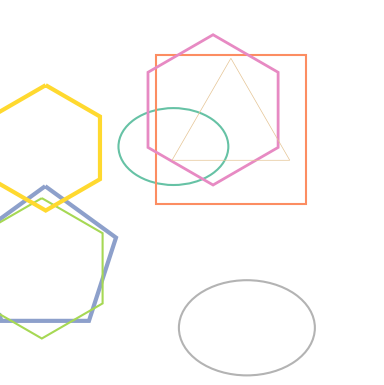[{"shape": "oval", "thickness": 1.5, "radius": 0.71, "center": [0.45, 0.619]}, {"shape": "square", "thickness": 1.5, "radius": 0.97, "center": [0.6, 0.663]}, {"shape": "pentagon", "thickness": 3, "radius": 0.97, "center": [0.117, 0.323]}, {"shape": "hexagon", "thickness": 2, "radius": 0.98, "center": [0.553, 0.715]}, {"shape": "hexagon", "thickness": 1.5, "radius": 0.91, "center": [0.109, 0.303]}, {"shape": "hexagon", "thickness": 3, "radius": 0.81, "center": [0.119, 0.616]}, {"shape": "triangle", "thickness": 0.5, "radius": 0.88, "center": [0.6, 0.672]}, {"shape": "oval", "thickness": 1.5, "radius": 0.88, "center": [0.641, 0.149]}]